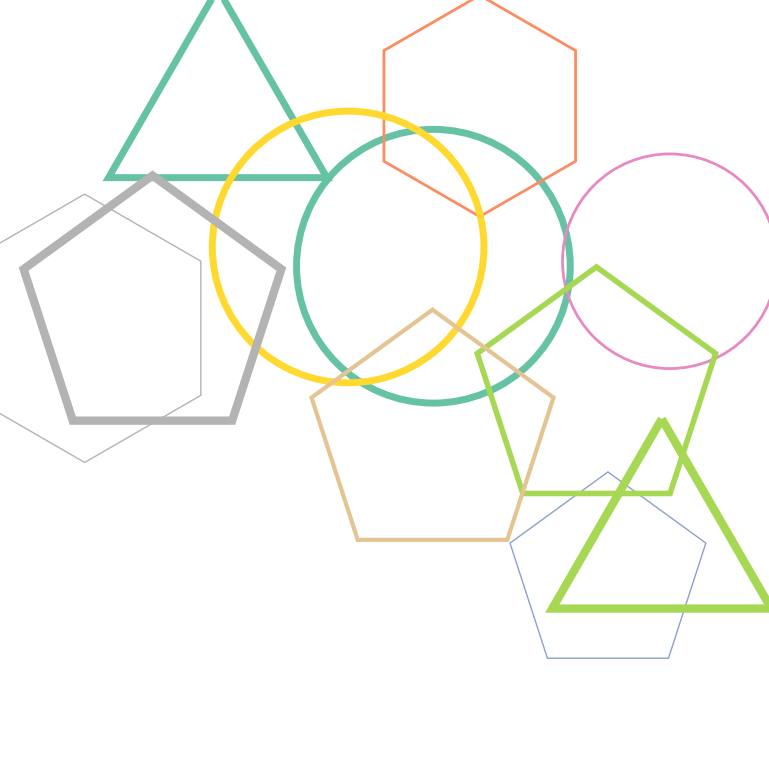[{"shape": "triangle", "thickness": 2.5, "radius": 0.82, "center": [0.283, 0.851]}, {"shape": "circle", "thickness": 2.5, "radius": 0.89, "center": [0.563, 0.654]}, {"shape": "hexagon", "thickness": 1, "radius": 0.72, "center": [0.623, 0.862]}, {"shape": "pentagon", "thickness": 0.5, "radius": 0.67, "center": [0.79, 0.253]}, {"shape": "circle", "thickness": 1, "radius": 0.7, "center": [0.87, 0.661]}, {"shape": "pentagon", "thickness": 2, "radius": 0.81, "center": [0.775, 0.491]}, {"shape": "triangle", "thickness": 3, "radius": 0.82, "center": [0.859, 0.292]}, {"shape": "circle", "thickness": 2.5, "radius": 0.88, "center": [0.452, 0.679]}, {"shape": "pentagon", "thickness": 1.5, "radius": 0.83, "center": [0.562, 0.433]}, {"shape": "pentagon", "thickness": 3, "radius": 0.88, "center": [0.198, 0.596]}, {"shape": "hexagon", "thickness": 0.5, "radius": 0.87, "center": [0.11, 0.574]}]